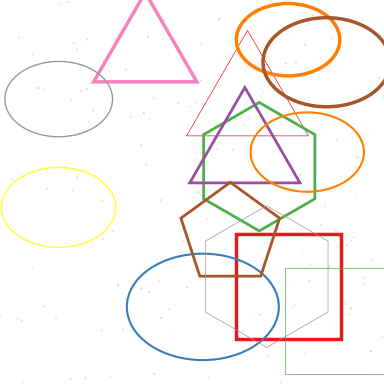[{"shape": "triangle", "thickness": 0.5, "radius": 0.91, "center": [0.643, 0.738]}, {"shape": "square", "thickness": 2.5, "radius": 0.68, "center": [0.749, 0.255]}, {"shape": "oval", "thickness": 1.5, "radius": 0.99, "center": [0.527, 0.203]}, {"shape": "square", "thickness": 0.5, "radius": 0.69, "center": [0.877, 0.166]}, {"shape": "hexagon", "thickness": 2, "radius": 0.83, "center": [0.673, 0.567]}, {"shape": "triangle", "thickness": 2, "radius": 0.83, "center": [0.636, 0.608]}, {"shape": "oval", "thickness": 1.5, "radius": 0.74, "center": [0.798, 0.605]}, {"shape": "oval", "thickness": 2.5, "radius": 0.67, "center": [0.748, 0.897]}, {"shape": "oval", "thickness": 1, "radius": 0.74, "center": [0.152, 0.461]}, {"shape": "oval", "thickness": 2.5, "radius": 0.83, "center": [0.848, 0.838]}, {"shape": "pentagon", "thickness": 2, "radius": 0.67, "center": [0.598, 0.392]}, {"shape": "triangle", "thickness": 2.5, "radius": 0.77, "center": [0.377, 0.865]}, {"shape": "oval", "thickness": 1, "radius": 0.7, "center": [0.152, 0.743]}, {"shape": "hexagon", "thickness": 0.5, "radius": 0.92, "center": [0.693, 0.282]}]